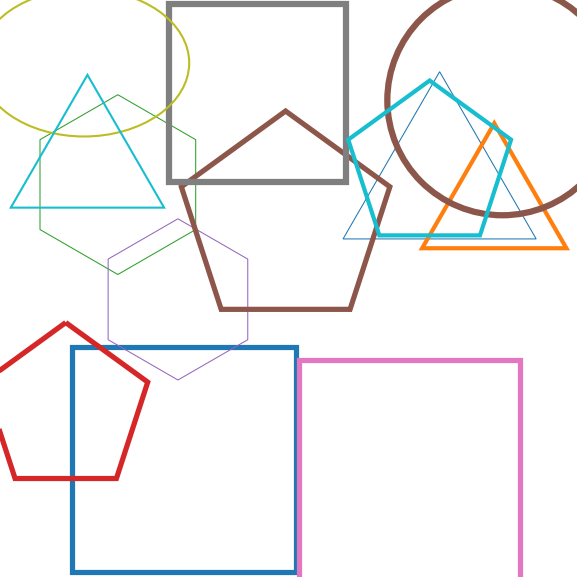[{"shape": "triangle", "thickness": 0.5, "radius": 0.97, "center": [0.761, 0.682]}, {"shape": "square", "thickness": 2.5, "radius": 0.97, "center": [0.319, 0.204]}, {"shape": "triangle", "thickness": 2, "radius": 0.72, "center": [0.856, 0.641]}, {"shape": "hexagon", "thickness": 0.5, "radius": 0.78, "center": [0.204, 0.679]}, {"shape": "pentagon", "thickness": 2.5, "radius": 0.75, "center": [0.114, 0.291]}, {"shape": "hexagon", "thickness": 0.5, "radius": 0.7, "center": [0.308, 0.481]}, {"shape": "pentagon", "thickness": 2.5, "radius": 0.95, "center": [0.495, 0.617]}, {"shape": "circle", "thickness": 3, "radius": 1.0, "center": [0.87, 0.826]}, {"shape": "square", "thickness": 2.5, "radius": 0.96, "center": [0.709, 0.185]}, {"shape": "square", "thickness": 3, "radius": 0.77, "center": [0.446, 0.838]}, {"shape": "oval", "thickness": 1, "radius": 0.91, "center": [0.146, 0.89]}, {"shape": "triangle", "thickness": 1, "radius": 0.77, "center": [0.151, 0.716]}, {"shape": "pentagon", "thickness": 2, "radius": 0.74, "center": [0.744, 0.711]}]